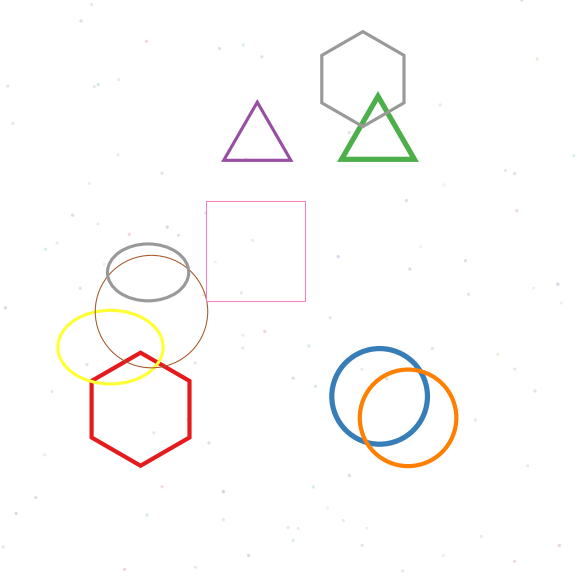[{"shape": "hexagon", "thickness": 2, "radius": 0.49, "center": [0.243, 0.291]}, {"shape": "circle", "thickness": 2.5, "radius": 0.41, "center": [0.657, 0.313]}, {"shape": "triangle", "thickness": 2.5, "radius": 0.36, "center": [0.655, 0.76]}, {"shape": "triangle", "thickness": 1.5, "radius": 0.34, "center": [0.446, 0.755]}, {"shape": "circle", "thickness": 2, "radius": 0.42, "center": [0.707, 0.276]}, {"shape": "oval", "thickness": 1.5, "radius": 0.46, "center": [0.191, 0.398]}, {"shape": "circle", "thickness": 0.5, "radius": 0.49, "center": [0.262, 0.46]}, {"shape": "square", "thickness": 0.5, "radius": 0.43, "center": [0.442, 0.564]}, {"shape": "hexagon", "thickness": 1.5, "radius": 0.41, "center": [0.628, 0.862]}, {"shape": "oval", "thickness": 1.5, "radius": 0.35, "center": [0.256, 0.527]}]